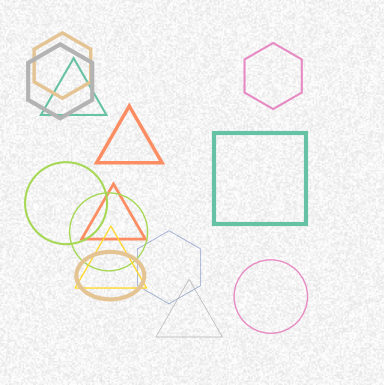[{"shape": "triangle", "thickness": 1.5, "radius": 0.49, "center": [0.191, 0.751]}, {"shape": "square", "thickness": 3, "radius": 0.59, "center": [0.675, 0.536]}, {"shape": "triangle", "thickness": 2.5, "radius": 0.49, "center": [0.336, 0.626]}, {"shape": "triangle", "thickness": 2, "radius": 0.48, "center": [0.295, 0.427]}, {"shape": "hexagon", "thickness": 0.5, "radius": 0.47, "center": [0.439, 0.306]}, {"shape": "hexagon", "thickness": 1.5, "radius": 0.43, "center": [0.71, 0.803]}, {"shape": "circle", "thickness": 1, "radius": 0.48, "center": [0.703, 0.23]}, {"shape": "circle", "thickness": 1, "radius": 0.51, "center": [0.282, 0.398]}, {"shape": "circle", "thickness": 1.5, "radius": 0.53, "center": [0.172, 0.472]}, {"shape": "triangle", "thickness": 1, "radius": 0.54, "center": [0.288, 0.305]}, {"shape": "oval", "thickness": 3, "radius": 0.44, "center": [0.287, 0.284]}, {"shape": "hexagon", "thickness": 2.5, "radius": 0.42, "center": [0.162, 0.83]}, {"shape": "hexagon", "thickness": 3, "radius": 0.48, "center": [0.156, 0.789]}, {"shape": "triangle", "thickness": 0.5, "radius": 0.5, "center": [0.491, 0.175]}]